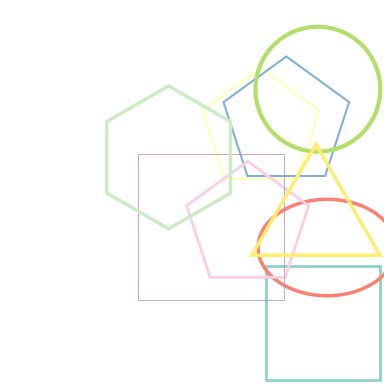[{"shape": "square", "thickness": 2, "radius": 0.74, "center": [0.84, 0.16]}, {"shape": "pentagon", "thickness": 1.5, "radius": 0.8, "center": [0.677, 0.664]}, {"shape": "oval", "thickness": 2.5, "radius": 0.89, "center": [0.849, 0.357]}, {"shape": "pentagon", "thickness": 1.5, "radius": 0.86, "center": [0.744, 0.682]}, {"shape": "circle", "thickness": 3, "radius": 0.81, "center": [0.826, 0.768]}, {"shape": "pentagon", "thickness": 2, "radius": 0.83, "center": [0.643, 0.414]}, {"shape": "square", "thickness": 0.5, "radius": 0.95, "center": [0.547, 0.412]}, {"shape": "hexagon", "thickness": 2.5, "radius": 0.93, "center": [0.438, 0.591]}, {"shape": "triangle", "thickness": 2.5, "radius": 0.96, "center": [0.821, 0.433]}]